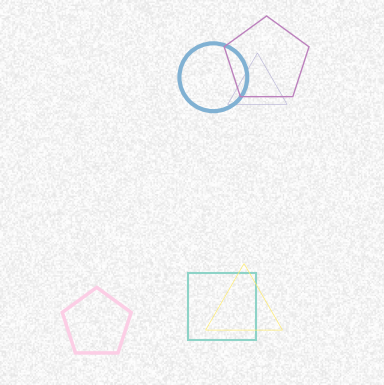[{"shape": "square", "thickness": 1.5, "radius": 0.44, "center": [0.577, 0.204]}, {"shape": "triangle", "thickness": 0.5, "radius": 0.45, "center": [0.669, 0.773]}, {"shape": "circle", "thickness": 3, "radius": 0.44, "center": [0.554, 0.799]}, {"shape": "pentagon", "thickness": 2.5, "radius": 0.47, "center": [0.251, 0.159]}, {"shape": "pentagon", "thickness": 1, "radius": 0.58, "center": [0.692, 0.843]}, {"shape": "triangle", "thickness": 0.5, "radius": 0.58, "center": [0.634, 0.2]}]